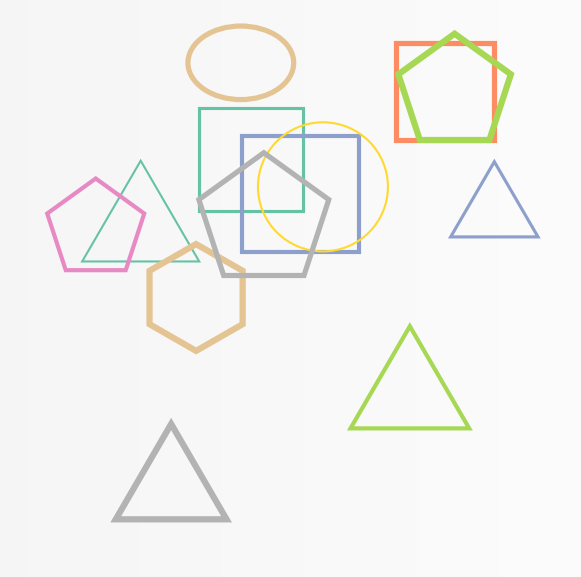[{"shape": "square", "thickness": 1.5, "radius": 0.45, "center": [0.432, 0.722]}, {"shape": "triangle", "thickness": 1, "radius": 0.58, "center": [0.242, 0.605]}, {"shape": "square", "thickness": 2.5, "radius": 0.42, "center": [0.766, 0.841]}, {"shape": "square", "thickness": 2, "radius": 0.5, "center": [0.517, 0.663]}, {"shape": "triangle", "thickness": 1.5, "radius": 0.43, "center": [0.85, 0.632]}, {"shape": "pentagon", "thickness": 2, "radius": 0.44, "center": [0.165, 0.602]}, {"shape": "pentagon", "thickness": 3, "radius": 0.51, "center": [0.782, 0.839]}, {"shape": "triangle", "thickness": 2, "radius": 0.59, "center": [0.705, 0.316]}, {"shape": "circle", "thickness": 1, "radius": 0.56, "center": [0.556, 0.676]}, {"shape": "hexagon", "thickness": 3, "radius": 0.46, "center": [0.337, 0.484]}, {"shape": "oval", "thickness": 2.5, "radius": 0.45, "center": [0.414, 0.89]}, {"shape": "triangle", "thickness": 3, "radius": 0.55, "center": [0.294, 0.155]}, {"shape": "pentagon", "thickness": 2.5, "radius": 0.59, "center": [0.454, 0.617]}]